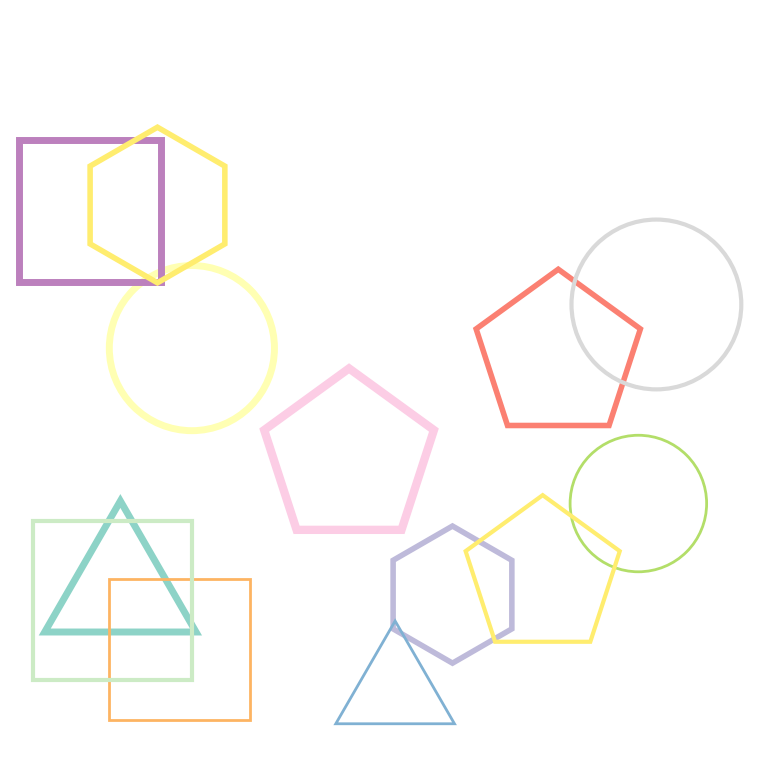[{"shape": "triangle", "thickness": 2.5, "radius": 0.57, "center": [0.156, 0.236]}, {"shape": "circle", "thickness": 2.5, "radius": 0.54, "center": [0.249, 0.548]}, {"shape": "hexagon", "thickness": 2, "radius": 0.45, "center": [0.588, 0.228]}, {"shape": "pentagon", "thickness": 2, "radius": 0.56, "center": [0.725, 0.538]}, {"shape": "triangle", "thickness": 1, "radius": 0.44, "center": [0.513, 0.105]}, {"shape": "square", "thickness": 1, "radius": 0.46, "center": [0.233, 0.157]}, {"shape": "circle", "thickness": 1, "radius": 0.44, "center": [0.829, 0.346]}, {"shape": "pentagon", "thickness": 3, "radius": 0.58, "center": [0.453, 0.406]}, {"shape": "circle", "thickness": 1.5, "radius": 0.55, "center": [0.852, 0.605]}, {"shape": "square", "thickness": 2.5, "radius": 0.46, "center": [0.116, 0.726]}, {"shape": "square", "thickness": 1.5, "radius": 0.52, "center": [0.146, 0.22]}, {"shape": "pentagon", "thickness": 1.5, "radius": 0.53, "center": [0.705, 0.252]}, {"shape": "hexagon", "thickness": 2, "radius": 0.51, "center": [0.205, 0.734]}]